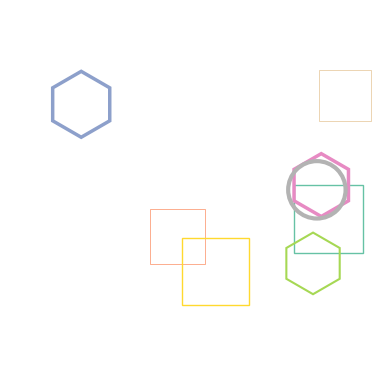[{"shape": "square", "thickness": 1, "radius": 0.44, "center": [0.853, 0.43]}, {"shape": "square", "thickness": 0.5, "radius": 0.35, "center": [0.46, 0.385]}, {"shape": "hexagon", "thickness": 2.5, "radius": 0.43, "center": [0.211, 0.729]}, {"shape": "hexagon", "thickness": 2.5, "radius": 0.41, "center": [0.834, 0.519]}, {"shape": "hexagon", "thickness": 1.5, "radius": 0.4, "center": [0.813, 0.316]}, {"shape": "square", "thickness": 1, "radius": 0.44, "center": [0.56, 0.294]}, {"shape": "square", "thickness": 0.5, "radius": 0.34, "center": [0.896, 0.752]}, {"shape": "circle", "thickness": 3, "radius": 0.37, "center": [0.823, 0.507]}]